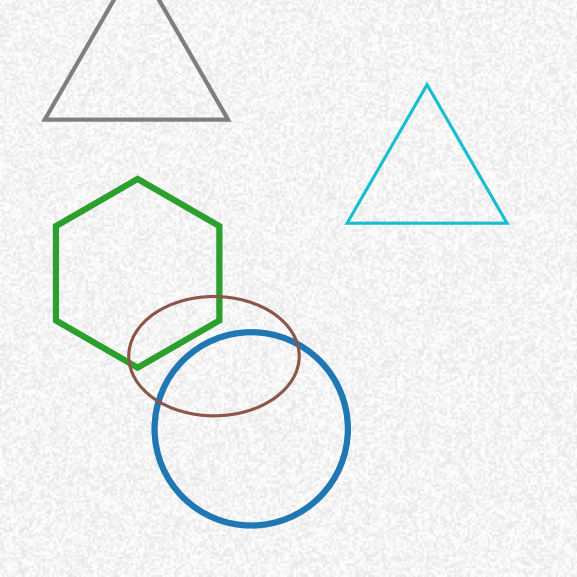[{"shape": "circle", "thickness": 3, "radius": 0.84, "center": [0.435, 0.257]}, {"shape": "hexagon", "thickness": 3, "radius": 0.82, "center": [0.238, 0.526]}, {"shape": "oval", "thickness": 1.5, "radius": 0.74, "center": [0.371, 0.382]}, {"shape": "triangle", "thickness": 2, "radius": 0.92, "center": [0.236, 0.884]}, {"shape": "triangle", "thickness": 1.5, "radius": 0.8, "center": [0.739, 0.693]}]